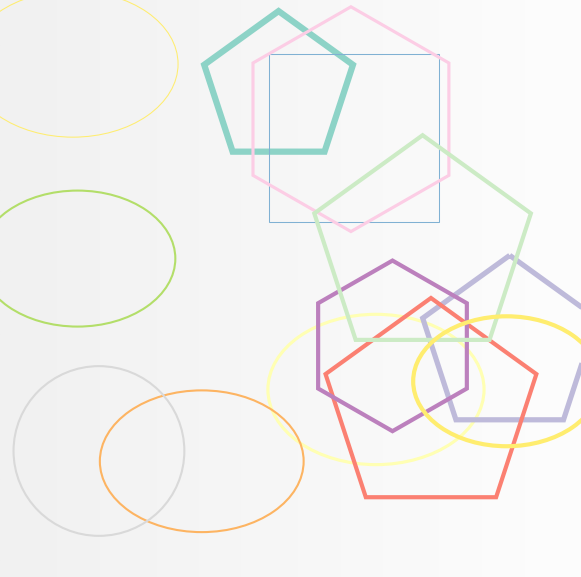[{"shape": "pentagon", "thickness": 3, "radius": 0.67, "center": [0.479, 0.845]}, {"shape": "oval", "thickness": 1.5, "radius": 0.93, "center": [0.647, 0.325]}, {"shape": "pentagon", "thickness": 2.5, "radius": 0.79, "center": [0.877, 0.4]}, {"shape": "pentagon", "thickness": 2, "radius": 0.95, "center": [0.741, 0.292]}, {"shape": "square", "thickness": 0.5, "radius": 0.73, "center": [0.609, 0.76]}, {"shape": "oval", "thickness": 1, "radius": 0.88, "center": [0.347, 0.2]}, {"shape": "oval", "thickness": 1, "radius": 0.84, "center": [0.133, 0.551]}, {"shape": "hexagon", "thickness": 1.5, "radius": 0.97, "center": [0.604, 0.793]}, {"shape": "circle", "thickness": 1, "radius": 0.73, "center": [0.17, 0.218]}, {"shape": "hexagon", "thickness": 2, "radius": 0.74, "center": [0.675, 0.4]}, {"shape": "pentagon", "thickness": 2, "radius": 0.98, "center": [0.727, 0.569]}, {"shape": "oval", "thickness": 2, "radius": 0.8, "center": [0.872, 0.339]}, {"shape": "oval", "thickness": 0.5, "radius": 0.9, "center": [0.125, 0.888]}]